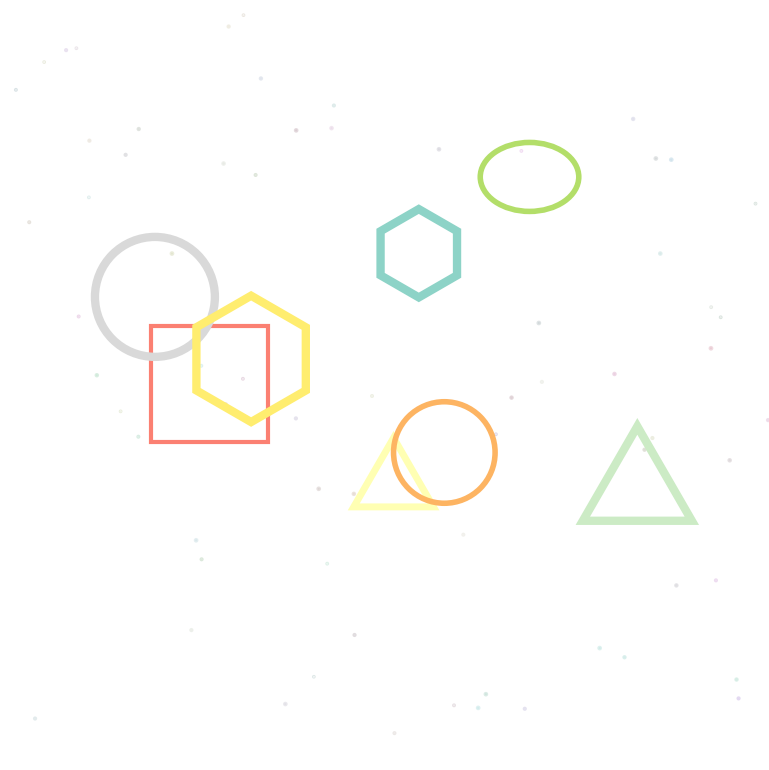[{"shape": "hexagon", "thickness": 3, "radius": 0.29, "center": [0.544, 0.671]}, {"shape": "triangle", "thickness": 2.5, "radius": 0.3, "center": [0.511, 0.372]}, {"shape": "square", "thickness": 1.5, "radius": 0.38, "center": [0.272, 0.501]}, {"shape": "circle", "thickness": 2, "radius": 0.33, "center": [0.577, 0.412]}, {"shape": "oval", "thickness": 2, "radius": 0.32, "center": [0.688, 0.77]}, {"shape": "circle", "thickness": 3, "radius": 0.39, "center": [0.201, 0.614]}, {"shape": "triangle", "thickness": 3, "radius": 0.41, "center": [0.828, 0.365]}, {"shape": "hexagon", "thickness": 3, "radius": 0.41, "center": [0.326, 0.534]}]